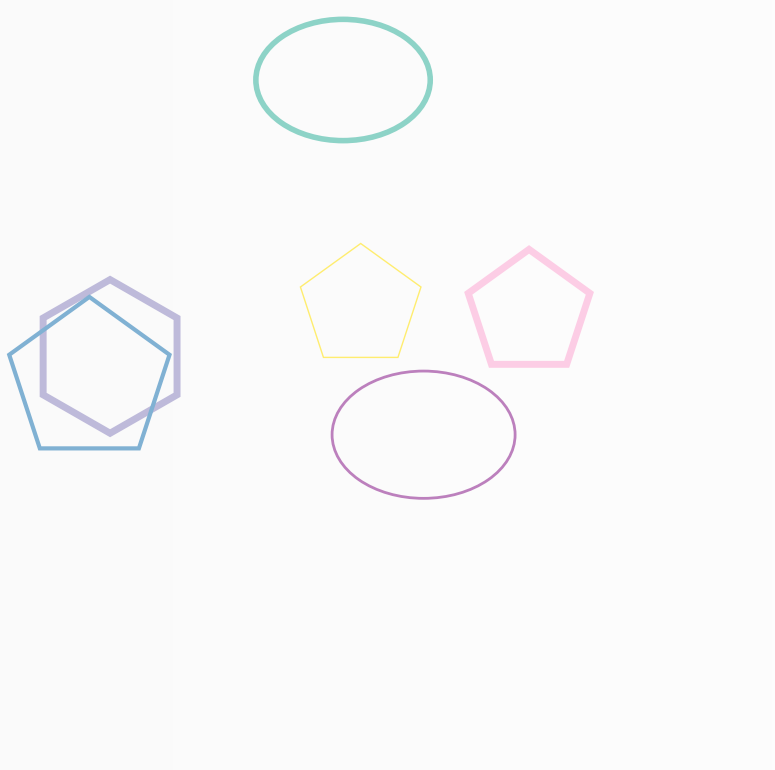[{"shape": "oval", "thickness": 2, "radius": 0.56, "center": [0.443, 0.896]}, {"shape": "hexagon", "thickness": 2.5, "radius": 0.5, "center": [0.142, 0.537]}, {"shape": "pentagon", "thickness": 1.5, "radius": 0.54, "center": [0.115, 0.506]}, {"shape": "pentagon", "thickness": 2.5, "radius": 0.41, "center": [0.683, 0.594]}, {"shape": "oval", "thickness": 1, "radius": 0.59, "center": [0.547, 0.435]}, {"shape": "pentagon", "thickness": 0.5, "radius": 0.41, "center": [0.465, 0.602]}]